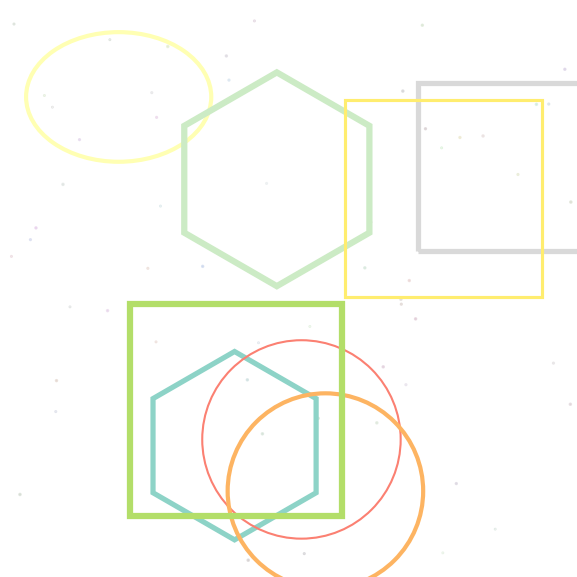[{"shape": "hexagon", "thickness": 2.5, "radius": 0.82, "center": [0.406, 0.227]}, {"shape": "oval", "thickness": 2, "radius": 0.8, "center": [0.205, 0.831]}, {"shape": "circle", "thickness": 1, "radius": 0.86, "center": [0.522, 0.238]}, {"shape": "circle", "thickness": 2, "radius": 0.85, "center": [0.563, 0.149]}, {"shape": "square", "thickness": 3, "radius": 0.92, "center": [0.409, 0.289]}, {"shape": "square", "thickness": 2.5, "radius": 0.73, "center": [0.87, 0.71]}, {"shape": "hexagon", "thickness": 3, "radius": 0.93, "center": [0.479, 0.689]}, {"shape": "square", "thickness": 1.5, "radius": 0.85, "center": [0.768, 0.656]}]